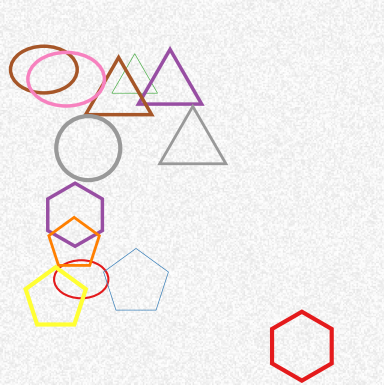[{"shape": "oval", "thickness": 1.5, "radius": 0.35, "center": [0.211, 0.275]}, {"shape": "hexagon", "thickness": 3, "radius": 0.45, "center": [0.784, 0.101]}, {"shape": "pentagon", "thickness": 0.5, "radius": 0.44, "center": [0.353, 0.266]}, {"shape": "triangle", "thickness": 0.5, "radius": 0.34, "center": [0.35, 0.792]}, {"shape": "triangle", "thickness": 2.5, "radius": 0.47, "center": [0.442, 0.777]}, {"shape": "hexagon", "thickness": 2.5, "radius": 0.41, "center": [0.195, 0.442]}, {"shape": "pentagon", "thickness": 2, "radius": 0.34, "center": [0.192, 0.366]}, {"shape": "pentagon", "thickness": 3, "radius": 0.41, "center": [0.145, 0.224]}, {"shape": "oval", "thickness": 2.5, "radius": 0.43, "center": [0.114, 0.819]}, {"shape": "triangle", "thickness": 2.5, "radius": 0.5, "center": [0.308, 0.752]}, {"shape": "oval", "thickness": 2.5, "radius": 0.5, "center": [0.172, 0.794]}, {"shape": "triangle", "thickness": 2, "radius": 0.5, "center": [0.501, 0.624]}, {"shape": "circle", "thickness": 3, "radius": 0.42, "center": [0.229, 0.615]}]